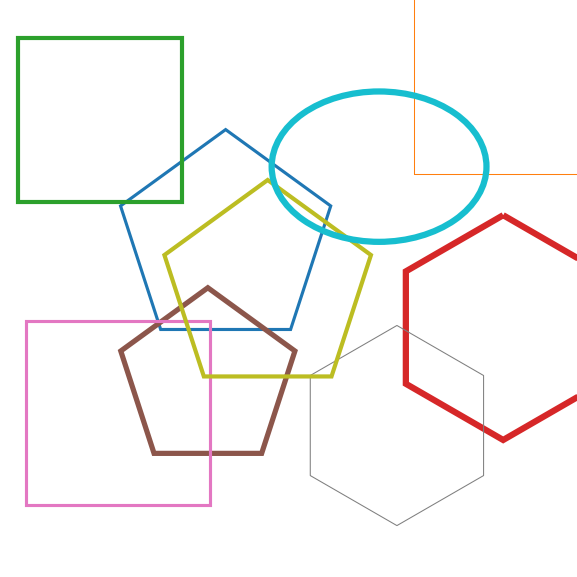[{"shape": "pentagon", "thickness": 1.5, "radius": 0.96, "center": [0.391, 0.583]}, {"shape": "square", "thickness": 0.5, "radius": 0.81, "center": [0.879, 0.859]}, {"shape": "square", "thickness": 2, "radius": 0.71, "center": [0.173, 0.792]}, {"shape": "hexagon", "thickness": 3, "radius": 0.97, "center": [0.871, 0.432]}, {"shape": "pentagon", "thickness": 2.5, "radius": 0.79, "center": [0.36, 0.342]}, {"shape": "square", "thickness": 1.5, "radius": 0.79, "center": [0.204, 0.284]}, {"shape": "hexagon", "thickness": 0.5, "radius": 0.87, "center": [0.687, 0.262]}, {"shape": "pentagon", "thickness": 2, "radius": 0.94, "center": [0.464, 0.499]}, {"shape": "oval", "thickness": 3, "radius": 0.93, "center": [0.656, 0.711]}]